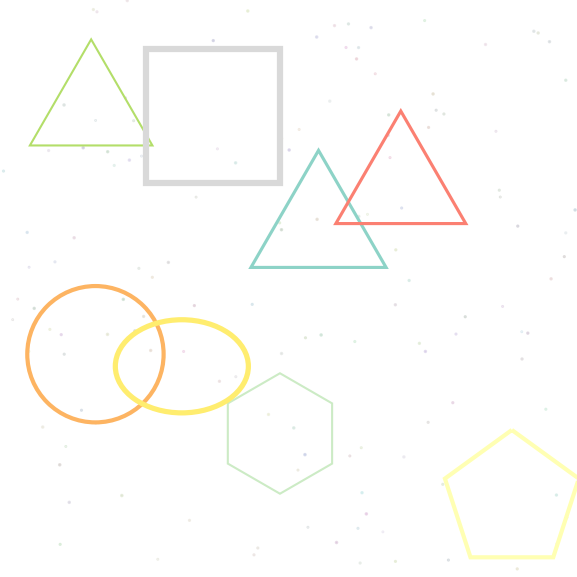[{"shape": "triangle", "thickness": 1.5, "radius": 0.68, "center": [0.552, 0.604]}, {"shape": "pentagon", "thickness": 2, "radius": 0.61, "center": [0.886, 0.133]}, {"shape": "triangle", "thickness": 1.5, "radius": 0.65, "center": [0.694, 0.677]}, {"shape": "circle", "thickness": 2, "radius": 0.59, "center": [0.165, 0.386]}, {"shape": "triangle", "thickness": 1, "radius": 0.61, "center": [0.158, 0.808]}, {"shape": "square", "thickness": 3, "radius": 0.58, "center": [0.369, 0.798]}, {"shape": "hexagon", "thickness": 1, "radius": 0.52, "center": [0.485, 0.249]}, {"shape": "oval", "thickness": 2.5, "radius": 0.58, "center": [0.315, 0.365]}]